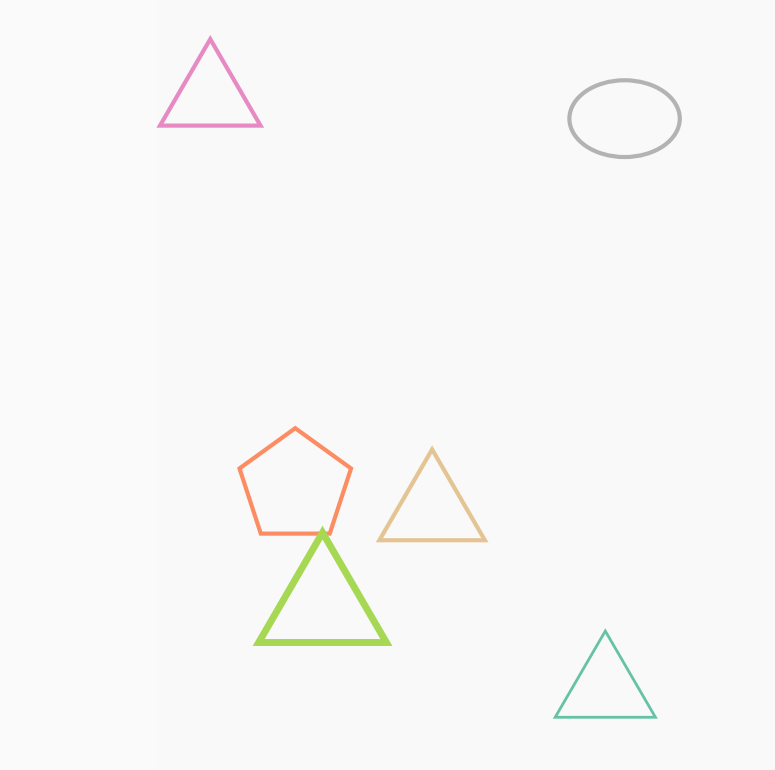[{"shape": "triangle", "thickness": 1, "radius": 0.37, "center": [0.781, 0.106]}, {"shape": "pentagon", "thickness": 1.5, "radius": 0.38, "center": [0.381, 0.368]}, {"shape": "triangle", "thickness": 1.5, "radius": 0.37, "center": [0.271, 0.874]}, {"shape": "triangle", "thickness": 2.5, "radius": 0.48, "center": [0.416, 0.213]}, {"shape": "triangle", "thickness": 1.5, "radius": 0.39, "center": [0.558, 0.338]}, {"shape": "oval", "thickness": 1.5, "radius": 0.36, "center": [0.806, 0.846]}]